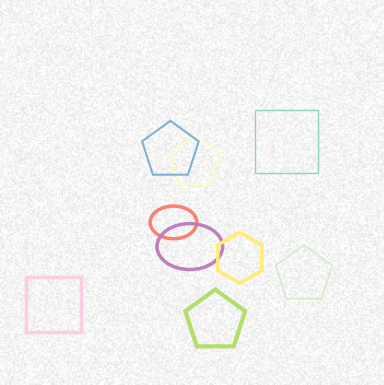[{"shape": "square", "thickness": 1, "radius": 0.41, "center": [0.745, 0.633]}, {"shape": "pentagon", "thickness": 1, "radius": 0.35, "center": [0.506, 0.579]}, {"shape": "oval", "thickness": 2.5, "radius": 0.3, "center": [0.451, 0.422]}, {"shape": "pentagon", "thickness": 1.5, "radius": 0.39, "center": [0.443, 0.609]}, {"shape": "pentagon", "thickness": 3, "radius": 0.41, "center": [0.559, 0.166]}, {"shape": "square", "thickness": 2.5, "radius": 0.36, "center": [0.14, 0.209]}, {"shape": "oval", "thickness": 2.5, "radius": 0.43, "center": [0.493, 0.36]}, {"shape": "pentagon", "thickness": 1, "radius": 0.39, "center": [0.79, 0.287]}, {"shape": "hexagon", "thickness": 2.5, "radius": 0.33, "center": [0.623, 0.33]}]